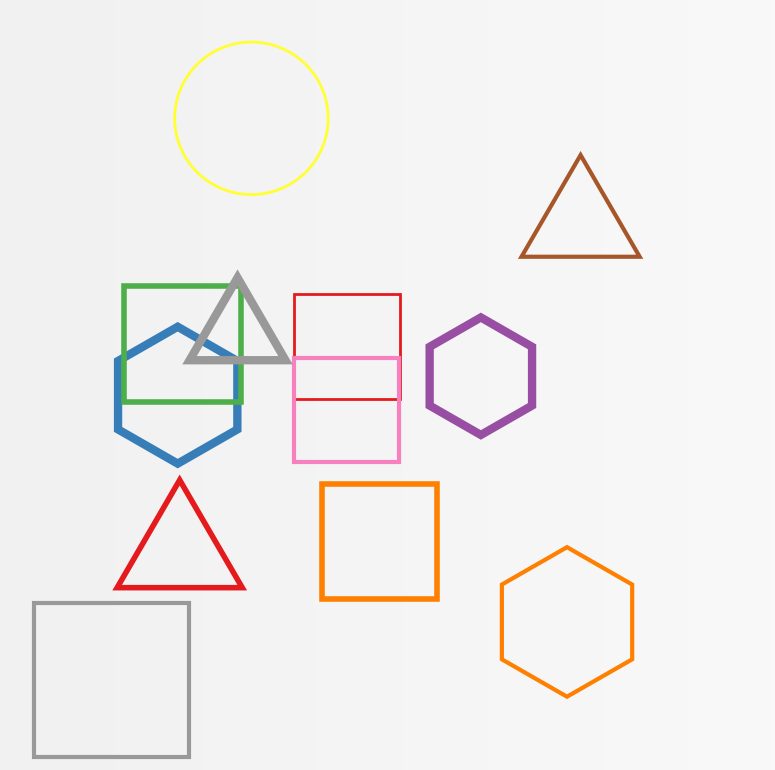[{"shape": "square", "thickness": 1, "radius": 0.34, "center": [0.448, 0.55]}, {"shape": "triangle", "thickness": 2, "radius": 0.47, "center": [0.232, 0.283]}, {"shape": "hexagon", "thickness": 3, "radius": 0.44, "center": [0.229, 0.487]}, {"shape": "square", "thickness": 2, "radius": 0.38, "center": [0.236, 0.553]}, {"shape": "hexagon", "thickness": 3, "radius": 0.38, "center": [0.62, 0.511]}, {"shape": "square", "thickness": 2, "radius": 0.37, "center": [0.489, 0.297]}, {"shape": "hexagon", "thickness": 1.5, "radius": 0.49, "center": [0.732, 0.192]}, {"shape": "circle", "thickness": 1, "radius": 0.5, "center": [0.324, 0.846]}, {"shape": "triangle", "thickness": 1.5, "radius": 0.44, "center": [0.749, 0.711]}, {"shape": "square", "thickness": 1.5, "radius": 0.34, "center": [0.447, 0.467]}, {"shape": "square", "thickness": 1.5, "radius": 0.5, "center": [0.144, 0.117]}, {"shape": "triangle", "thickness": 3, "radius": 0.36, "center": [0.306, 0.568]}]